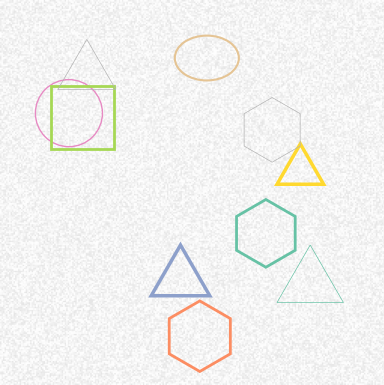[{"shape": "triangle", "thickness": 0.5, "radius": 0.5, "center": [0.806, 0.264]}, {"shape": "hexagon", "thickness": 2, "radius": 0.44, "center": [0.691, 0.394]}, {"shape": "hexagon", "thickness": 2, "radius": 0.46, "center": [0.519, 0.127]}, {"shape": "triangle", "thickness": 2.5, "radius": 0.44, "center": [0.469, 0.276]}, {"shape": "circle", "thickness": 1, "radius": 0.44, "center": [0.179, 0.706]}, {"shape": "square", "thickness": 2, "radius": 0.41, "center": [0.214, 0.695]}, {"shape": "triangle", "thickness": 2.5, "radius": 0.35, "center": [0.78, 0.556]}, {"shape": "oval", "thickness": 1.5, "radius": 0.42, "center": [0.537, 0.849]}, {"shape": "triangle", "thickness": 0.5, "radius": 0.43, "center": [0.226, 0.811]}, {"shape": "hexagon", "thickness": 0.5, "radius": 0.42, "center": [0.707, 0.663]}]